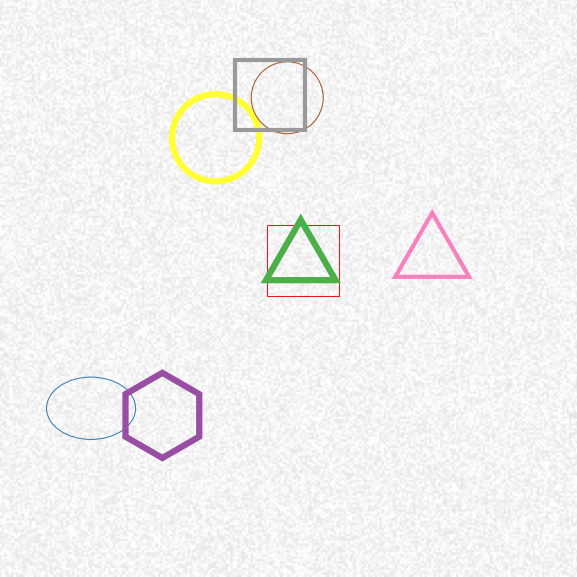[{"shape": "square", "thickness": 0.5, "radius": 0.31, "center": [0.524, 0.548]}, {"shape": "oval", "thickness": 0.5, "radius": 0.39, "center": [0.158, 0.292]}, {"shape": "triangle", "thickness": 3, "radius": 0.35, "center": [0.521, 0.549]}, {"shape": "hexagon", "thickness": 3, "radius": 0.37, "center": [0.281, 0.28]}, {"shape": "circle", "thickness": 3, "radius": 0.38, "center": [0.373, 0.76]}, {"shape": "circle", "thickness": 0.5, "radius": 0.31, "center": [0.497, 0.83]}, {"shape": "triangle", "thickness": 2, "radius": 0.37, "center": [0.748, 0.557]}, {"shape": "square", "thickness": 2, "radius": 0.3, "center": [0.467, 0.835]}]